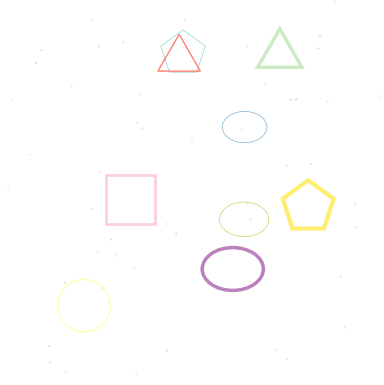[{"shape": "pentagon", "thickness": 0.5, "radius": 0.3, "center": [0.475, 0.862]}, {"shape": "circle", "thickness": 1, "radius": 0.34, "center": [0.218, 0.206]}, {"shape": "triangle", "thickness": 1, "radius": 0.32, "center": [0.465, 0.847]}, {"shape": "oval", "thickness": 0.5, "radius": 0.29, "center": [0.635, 0.67]}, {"shape": "oval", "thickness": 0.5, "radius": 0.32, "center": [0.634, 0.43]}, {"shape": "square", "thickness": 2, "radius": 0.31, "center": [0.339, 0.482]}, {"shape": "oval", "thickness": 2.5, "radius": 0.4, "center": [0.605, 0.301]}, {"shape": "triangle", "thickness": 2.5, "radius": 0.33, "center": [0.727, 0.859]}, {"shape": "pentagon", "thickness": 3, "radius": 0.35, "center": [0.801, 0.462]}]